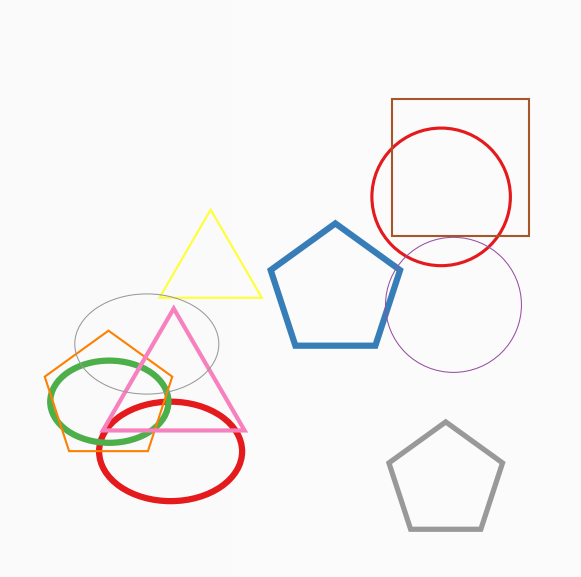[{"shape": "oval", "thickness": 3, "radius": 0.62, "center": [0.294, 0.217]}, {"shape": "circle", "thickness": 1.5, "radius": 0.6, "center": [0.759, 0.658]}, {"shape": "pentagon", "thickness": 3, "radius": 0.59, "center": [0.577, 0.495]}, {"shape": "oval", "thickness": 3, "radius": 0.51, "center": [0.188, 0.304]}, {"shape": "circle", "thickness": 0.5, "radius": 0.58, "center": [0.78, 0.471]}, {"shape": "pentagon", "thickness": 1, "radius": 0.58, "center": [0.187, 0.311]}, {"shape": "triangle", "thickness": 1, "radius": 0.51, "center": [0.362, 0.534]}, {"shape": "square", "thickness": 1, "radius": 0.59, "center": [0.792, 0.709]}, {"shape": "triangle", "thickness": 2, "radius": 0.7, "center": [0.299, 0.324]}, {"shape": "oval", "thickness": 0.5, "radius": 0.62, "center": [0.253, 0.403]}, {"shape": "pentagon", "thickness": 2.5, "radius": 0.51, "center": [0.767, 0.166]}]